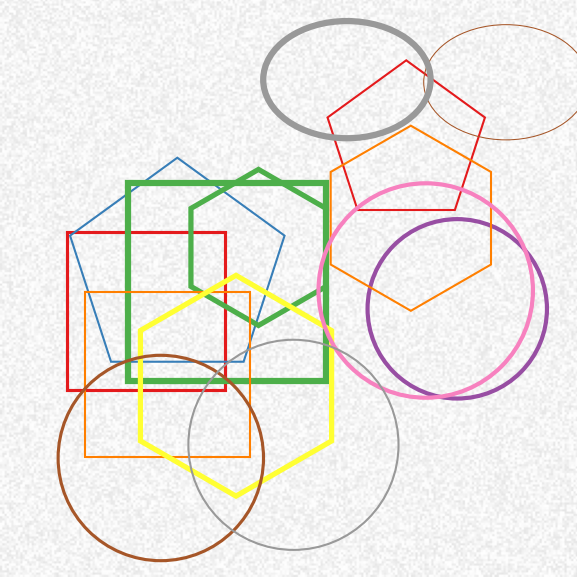[{"shape": "pentagon", "thickness": 1, "radius": 0.72, "center": [0.703, 0.751]}, {"shape": "square", "thickness": 1.5, "radius": 0.68, "center": [0.253, 0.461]}, {"shape": "pentagon", "thickness": 1, "radius": 0.98, "center": [0.307, 0.531]}, {"shape": "hexagon", "thickness": 2.5, "radius": 0.68, "center": [0.448, 0.571]}, {"shape": "square", "thickness": 3, "radius": 0.86, "center": [0.392, 0.51]}, {"shape": "circle", "thickness": 2, "radius": 0.78, "center": [0.792, 0.464]}, {"shape": "square", "thickness": 1, "radius": 0.71, "center": [0.29, 0.35]}, {"shape": "hexagon", "thickness": 1, "radius": 0.8, "center": [0.711, 0.621]}, {"shape": "hexagon", "thickness": 2.5, "radius": 0.96, "center": [0.409, 0.331]}, {"shape": "circle", "thickness": 1.5, "radius": 0.89, "center": [0.278, 0.206]}, {"shape": "oval", "thickness": 0.5, "radius": 0.71, "center": [0.876, 0.857]}, {"shape": "circle", "thickness": 2, "radius": 0.93, "center": [0.737, 0.496]}, {"shape": "circle", "thickness": 1, "radius": 0.91, "center": [0.508, 0.229]}, {"shape": "oval", "thickness": 3, "radius": 0.72, "center": [0.601, 0.861]}]